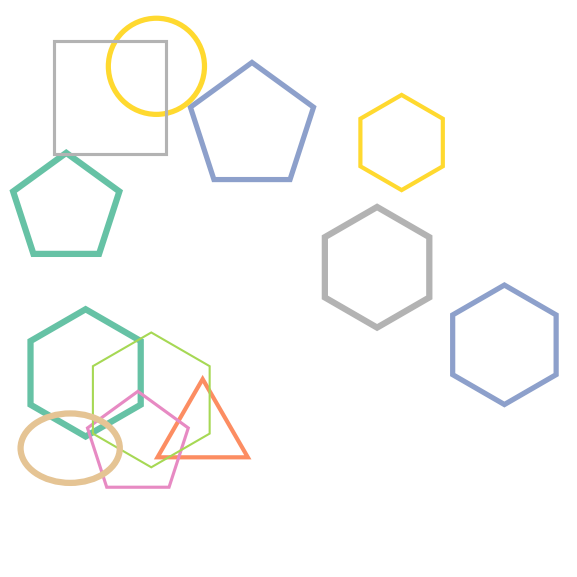[{"shape": "pentagon", "thickness": 3, "radius": 0.48, "center": [0.115, 0.638]}, {"shape": "hexagon", "thickness": 3, "radius": 0.55, "center": [0.148, 0.353]}, {"shape": "triangle", "thickness": 2, "radius": 0.45, "center": [0.351, 0.252]}, {"shape": "pentagon", "thickness": 2.5, "radius": 0.56, "center": [0.436, 0.779]}, {"shape": "hexagon", "thickness": 2.5, "radius": 0.52, "center": [0.873, 0.402]}, {"shape": "pentagon", "thickness": 1.5, "radius": 0.46, "center": [0.239, 0.23]}, {"shape": "hexagon", "thickness": 1, "radius": 0.58, "center": [0.262, 0.307]}, {"shape": "circle", "thickness": 2.5, "radius": 0.42, "center": [0.271, 0.884]}, {"shape": "hexagon", "thickness": 2, "radius": 0.41, "center": [0.695, 0.752]}, {"shape": "oval", "thickness": 3, "radius": 0.43, "center": [0.122, 0.223]}, {"shape": "square", "thickness": 1.5, "radius": 0.49, "center": [0.191, 0.83]}, {"shape": "hexagon", "thickness": 3, "radius": 0.52, "center": [0.653, 0.536]}]